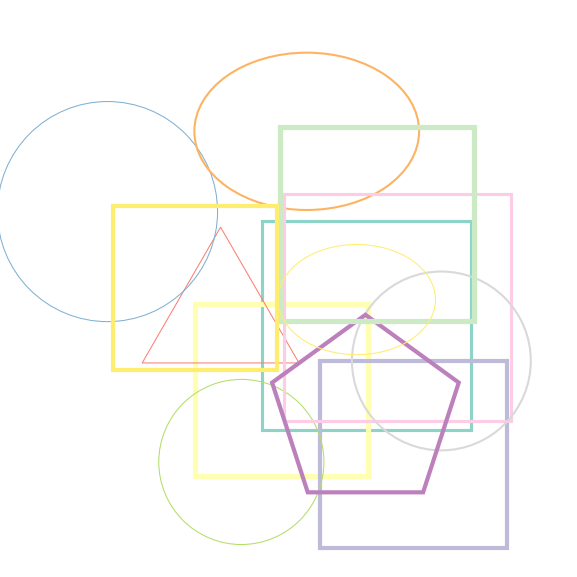[{"shape": "square", "thickness": 1.5, "radius": 0.9, "center": [0.635, 0.436]}, {"shape": "square", "thickness": 2.5, "radius": 0.75, "center": [0.487, 0.324]}, {"shape": "square", "thickness": 2, "radius": 0.81, "center": [0.716, 0.212]}, {"shape": "triangle", "thickness": 0.5, "radius": 0.78, "center": [0.382, 0.449]}, {"shape": "circle", "thickness": 0.5, "radius": 0.95, "center": [0.186, 0.633]}, {"shape": "oval", "thickness": 1, "radius": 0.97, "center": [0.531, 0.772]}, {"shape": "circle", "thickness": 0.5, "radius": 0.71, "center": [0.418, 0.199]}, {"shape": "square", "thickness": 1.5, "radius": 0.98, "center": [0.688, 0.466]}, {"shape": "circle", "thickness": 1, "radius": 0.77, "center": [0.764, 0.374]}, {"shape": "pentagon", "thickness": 2, "radius": 0.85, "center": [0.633, 0.284]}, {"shape": "square", "thickness": 2.5, "radius": 0.84, "center": [0.653, 0.611]}, {"shape": "oval", "thickness": 0.5, "radius": 0.68, "center": [0.618, 0.48]}, {"shape": "square", "thickness": 2, "radius": 0.71, "center": [0.338, 0.5]}]